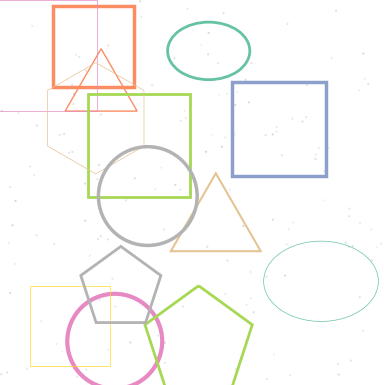[{"shape": "oval", "thickness": 2, "radius": 0.53, "center": [0.542, 0.868]}, {"shape": "oval", "thickness": 0.5, "radius": 0.74, "center": [0.834, 0.269]}, {"shape": "square", "thickness": 2.5, "radius": 0.53, "center": [0.243, 0.879]}, {"shape": "triangle", "thickness": 1, "radius": 0.54, "center": [0.263, 0.765]}, {"shape": "square", "thickness": 2.5, "radius": 0.61, "center": [0.725, 0.665]}, {"shape": "square", "thickness": 0.5, "radius": 0.72, "center": [0.108, 0.855]}, {"shape": "circle", "thickness": 3, "radius": 0.62, "center": [0.298, 0.114]}, {"shape": "pentagon", "thickness": 2, "radius": 0.73, "center": [0.516, 0.111]}, {"shape": "square", "thickness": 2, "radius": 0.67, "center": [0.361, 0.623]}, {"shape": "square", "thickness": 0.5, "radius": 0.52, "center": [0.181, 0.152]}, {"shape": "hexagon", "thickness": 0.5, "radius": 0.72, "center": [0.249, 0.693]}, {"shape": "triangle", "thickness": 1.5, "radius": 0.67, "center": [0.56, 0.415]}, {"shape": "pentagon", "thickness": 2, "radius": 0.55, "center": [0.314, 0.251]}, {"shape": "circle", "thickness": 2.5, "radius": 0.64, "center": [0.384, 0.491]}]